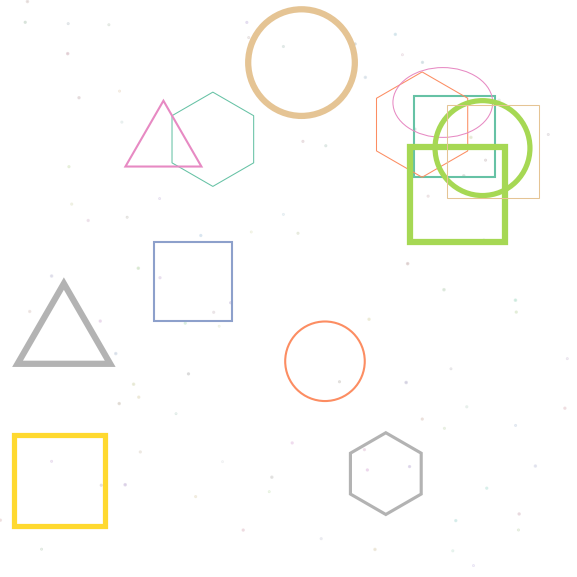[{"shape": "hexagon", "thickness": 0.5, "radius": 0.41, "center": [0.369, 0.758]}, {"shape": "square", "thickness": 1, "radius": 0.35, "center": [0.787, 0.763]}, {"shape": "hexagon", "thickness": 0.5, "radius": 0.46, "center": [0.731, 0.783]}, {"shape": "circle", "thickness": 1, "radius": 0.34, "center": [0.563, 0.374]}, {"shape": "square", "thickness": 1, "radius": 0.34, "center": [0.334, 0.512]}, {"shape": "triangle", "thickness": 1, "radius": 0.38, "center": [0.283, 0.749]}, {"shape": "oval", "thickness": 0.5, "radius": 0.43, "center": [0.767, 0.822]}, {"shape": "square", "thickness": 3, "radius": 0.41, "center": [0.792, 0.662]}, {"shape": "circle", "thickness": 2.5, "radius": 0.41, "center": [0.835, 0.743]}, {"shape": "square", "thickness": 2.5, "radius": 0.39, "center": [0.103, 0.167]}, {"shape": "square", "thickness": 0.5, "radius": 0.4, "center": [0.854, 0.737]}, {"shape": "circle", "thickness": 3, "radius": 0.46, "center": [0.522, 0.891]}, {"shape": "hexagon", "thickness": 1.5, "radius": 0.35, "center": [0.668, 0.179]}, {"shape": "triangle", "thickness": 3, "radius": 0.46, "center": [0.111, 0.415]}]